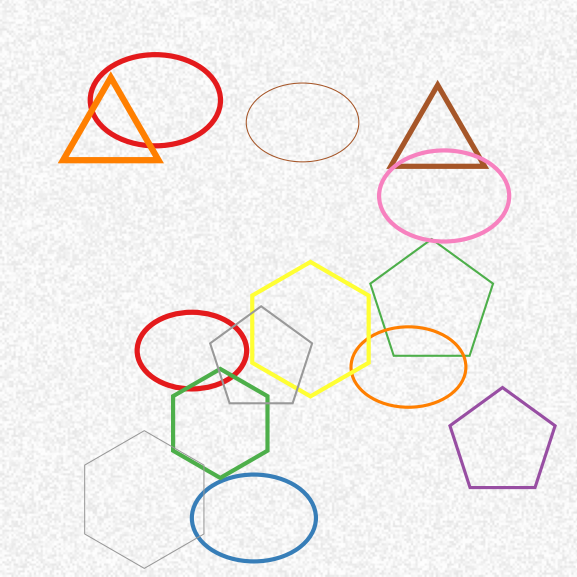[{"shape": "oval", "thickness": 2.5, "radius": 0.56, "center": [0.269, 0.826]}, {"shape": "oval", "thickness": 2.5, "radius": 0.47, "center": [0.332, 0.392]}, {"shape": "oval", "thickness": 2, "radius": 0.54, "center": [0.44, 0.102]}, {"shape": "pentagon", "thickness": 1, "radius": 0.56, "center": [0.747, 0.473]}, {"shape": "hexagon", "thickness": 2, "radius": 0.47, "center": [0.381, 0.266]}, {"shape": "pentagon", "thickness": 1.5, "radius": 0.48, "center": [0.87, 0.232]}, {"shape": "triangle", "thickness": 3, "radius": 0.48, "center": [0.192, 0.769]}, {"shape": "oval", "thickness": 1.5, "radius": 0.5, "center": [0.707, 0.364]}, {"shape": "hexagon", "thickness": 2, "radius": 0.58, "center": [0.538, 0.429]}, {"shape": "oval", "thickness": 0.5, "radius": 0.49, "center": [0.524, 0.787]}, {"shape": "triangle", "thickness": 2.5, "radius": 0.47, "center": [0.758, 0.758]}, {"shape": "oval", "thickness": 2, "radius": 0.56, "center": [0.769, 0.66]}, {"shape": "pentagon", "thickness": 1, "radius": 0.46, "center": [0.452, 0.376]}, {"shape": "hexagon", "thickness": 0.5, "radius": 0.6, "center": [0.25, 0.134]}]